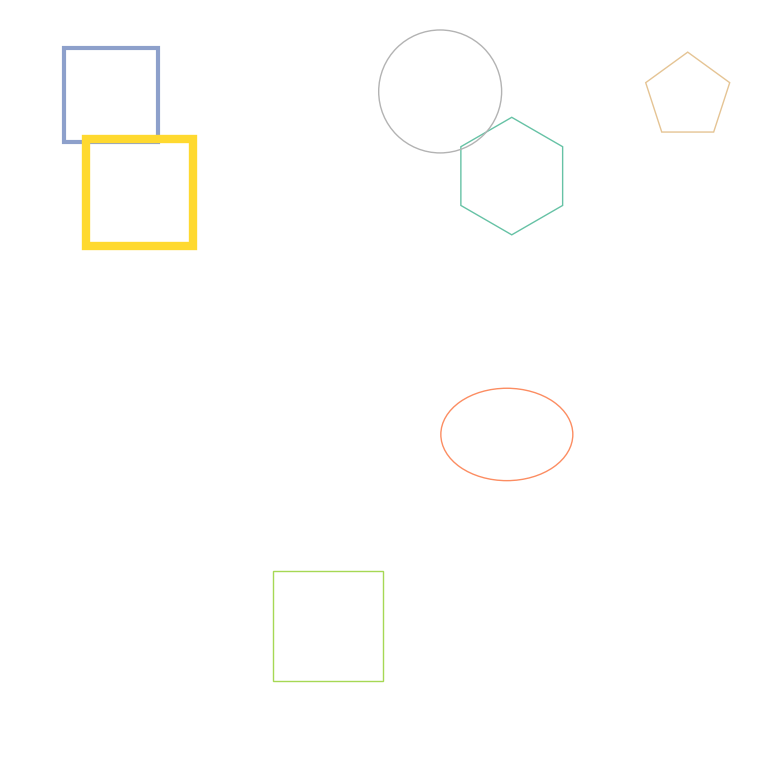[{"shape": "hexagon", "thickness": 0.5, "radius": 0.38, "center": [0.665, 0.771]}, {"shape": "oval", "thickness": 0.5, "radius": 0.43, "center": [0.658, 0.436]}, {"shape": "square", "thickness": 1.5, "radius": 0.31, "center": [0.144, 0.876]}, {"shape": "square", "thickness": 0.5, "radius": 0.36, "center": [0.426, 0.187]}, {"shape": "square", "thickness": 3, "radius": 0.35, "center": [0.181, 0.75]}, {"shape": "pentagon", "thickness": 0.5, "radius": 0.29, "center": [0.893, 0.875]}, {"shape": "circle", "thickness": 0.5, "radius": 0.4, "center": [0.572, 0.881]}]